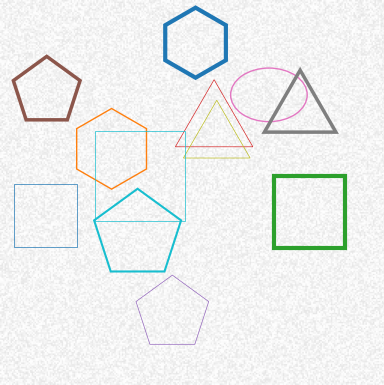[{"shape": "square", "thickness": 0.5, "radius": 0.41, "center": [0.117, 0.44]}, {"shape": "hexagon", "thickness": 3, "radius": 0.45, "center": [0.508, 0.889]}, {"shape": "hexagon", "thickness": 1, "radius": 0.52, "center": [0.29, 0.613]}, {"shape": "square", "thickness": 3, "radius": 0.46, "center": [0.804, 0.449]}, {"shape": "triangle", "thickness": 0.5, "radius": 0.58, "center": [0.556, 0.677]}, {"shape": "pentagon", "thickness": 0.5, "radius": 0.5, "center": [0.448, 0.186]}, {"shape": "pentagon", "thickness": 2.5, "radius": 0.46, "center": [0.121, 0.762]}, {"shape": "oval", "thickness": 1, "radius": 0.5, "center": [0.698, 0.754]}, {"shape": "triangle", "thickness": 2.5, "radius": 0.54, "center": [0.78, 0.71]}, {"shape": "triangle", "thickness": 0.5, "radius": 0.5, "center": [0.563, 0.64]}, {"shape": "square", "thickness": 0.5, "radius": 0.58, "center": [0.363, 0.543]}, {"shape": "pentagon", "thickness": 1.5, "radius": 0.59, "center": [0.357, 0.391]}]